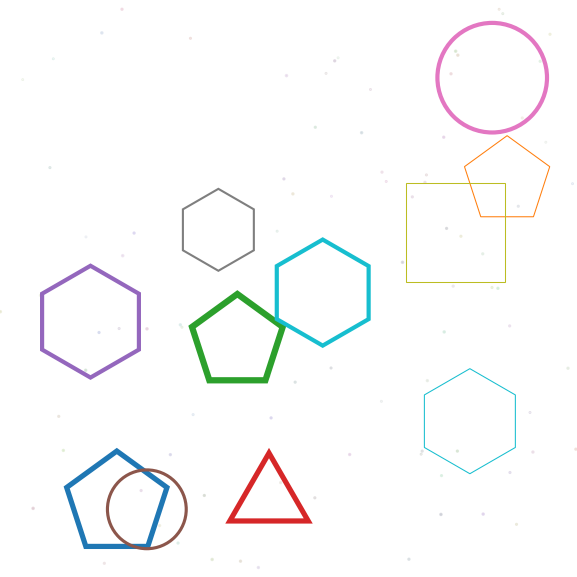[{"shape": "pentagon", "thickness": 2.5, "radius": 0.46, "center": [0.202, 0.127]}, {"shape": "pentagon", "thickness": 0.5, "radius": 0.39, "center": [0.878, 0.687]}, {"shape": "pentagon", "thickness": 3, "radius": 0.41, "center": [0.411, 0.407]}, {"shape": "triangle", "thickness": 2.5, "radius": 0.39, "center": [0.466, 0.136]}, {"shape": "hexagon", "thickness": 2, "radius": 0.48, "center": [0.157, 0.442]}, {"shape": "circle", "thickness": 1.5, "radius": 0.34, "center": [0.254, 0.117]}, {"shape": "circle", "thickness": 2, "radius": 0.47, "center": [0.852, 0.865]}, {"shape": "hexagon", "thickness": 1, "radius": 0.35, "center": [0.378, 0.601]}, {"shape": "square", "thickness": 0.5, "radius": 0.43, "center": [0.789, 0.596]}, {"shape": "hexagon", "thickness": 2, "radius": 0.46, "center": [0.559, 0.492]}, {"shape": "hexagon", "thickness": 0.5, "radius": 0.45, "center": [0.814, 0.27]}]